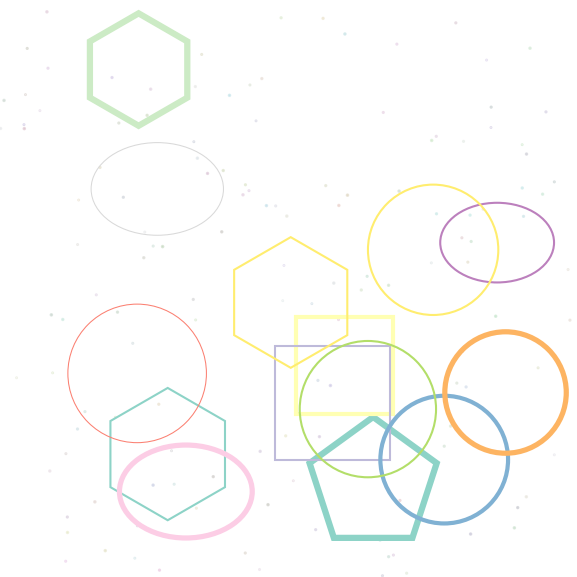[{"shape": "hexagon", "thickness": 1, "radius": 0.57, "center": [0.29, 0.213]}, {"shape": "pentagon", "thickness": 3, "radius": 0.58, "center": [0.646, 0.161]}, {"shape": "square", "thickness": 2, "radius": 0.42, "center": [0.596, 0.367]}, {"shape": "square", "thickness": 1, "radius": 0.5, "center": [0.576, 0.301]}, {"shape": "circle", "thickness": 0.5, "radius": 0.6, "center": [0.237, 0.353]}, {"shape": "circle", "thickness": 2, "radius": 0.55, "center": [0.769, 0.203]}, {"shape": "circle", "thickness": 2.5, "radius": 0.53, "center": [0.875, 0.319]}, {"shape": "circle", "thickness": 1, "radius": 0.59, "center": [0.637, 0.291]}, {"shape": "oval", "thickness": 2.5, "radius": 0.57, "center": [0.322, 0.148]}, {"shape": "oval", "thickness": 0.5, "radius": 0.57, "center": [0.272, 0.672]}, {"shape": "oval", "thickness": 1, "radius": 0.49, "center": [0.861, 0.579]}, {"shape": "hexagon", "thickness": 3, "radius": 0.49, "center": [0.24, 0.879]}, {"shape": "circle", "thickness": 1, "radius": 0.56, "center": [0.75, 0.567]}, {"shape": "hexagon", "thickness": 1, "radius": 0.57, "center": [0.503, 0.475]}]